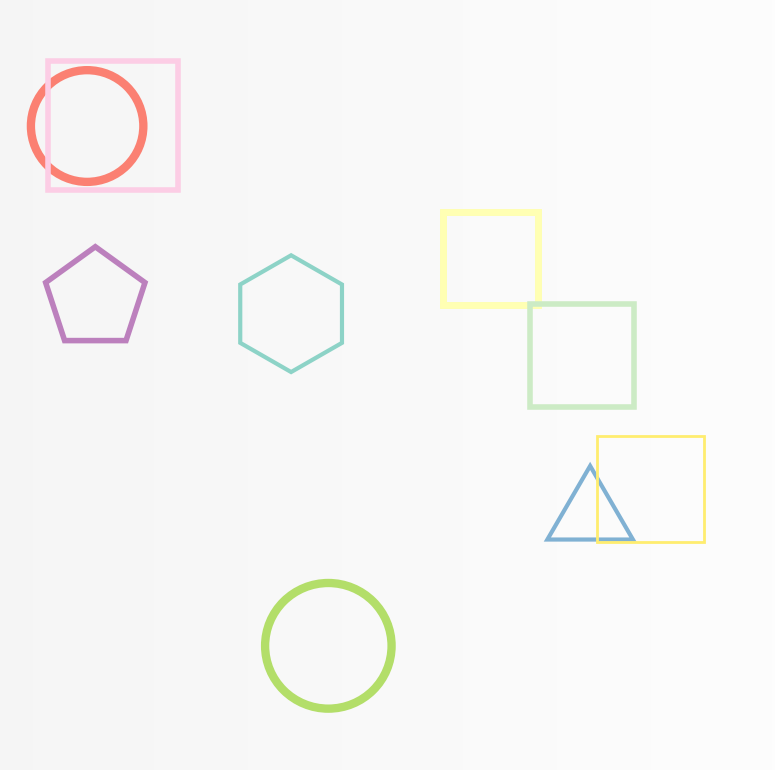[{"shape": "hexagon", "thickness": 1.5, "radius": 0.38, "center": [0.376, 0.593]}, {"shape": "square", "thickness": 2.5, "radius": 0.3, "center": [0.633, 0.664]}, {"shape": "circle", "thickness": 3, "radius": 0.36, "center": [0.112, 0.836]}, {"shape": "triangle", "thickness": 1.5, "radius": 0.32, "center": [0.761, 0.331]}, {"shape": "circle", "thickness": 3, "radius": 0.41, "center": [0.424, 0.161]}, {"shape": "square", "thickness": 2, "radius": 0.42, "center": [0.146, 0.837]}, {"shape": "pentagon", "thickness": 2, "radius": 0.34, "center": [0.123, 0.612]}, {"shape": "square", "thickness": 2, "radius": 0.34, "center": [0.751, 0.539]}, {"shape": "square", "thickness": 1, "radius": 0.34, "center": [0.839, 0.365]}]